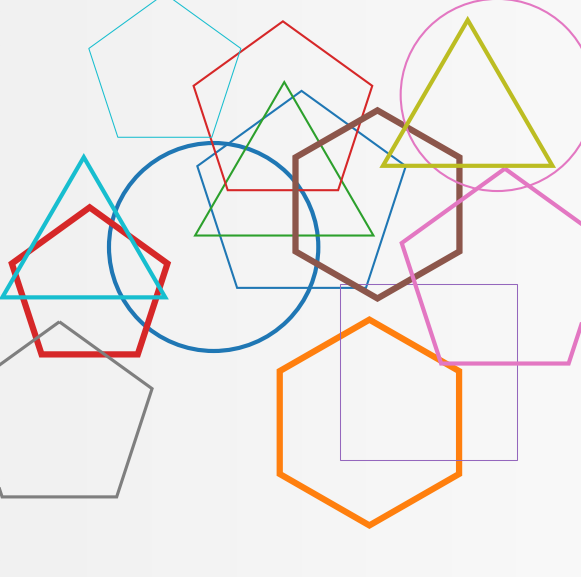[{"shape": "circle", "thickness": 2, "radius": 0.9, "center": [0.368, 0.571]}, {"shape": "pentagon", "thickness": 1, "radius": 0.94, "center": [0.519, 0.653]}, {"shape": "hexagon", "thickness": 3, "radius": 0.89, "center": [0.636, 0.267]}, {"shape": "triangle", "thickness": 1, "radius": 0.89, "center": [0.489, 0.68]}, {"shape": "pentagon", "thickness": 1, "radius": 0.81, "center": [0.487, 0.801]}, {"shape": "pentagon", "thickness": 3, "radius": 0.7, "center": [0.154, 0.499]}, {"shape": "square", "thickness": 0.5, "radius": 0.76, "center": [0.737, 0.355]}, {"shape": "hexagon", "thickness": 3, "radius": 0.81, "center": [0.649, 0.645]}, {"shape": "circle", "thickness": 1, "radius": 0.83, "center": [0.856, 0.835]}, {"shape": "pentagon", "thickness": 2, "radius": 0.93, "center": [0.869, 0.521]}, {"shape": "pentagon", "thickness": 1.5, "radius": 0.84, "center": [0.102, 0.274]}, {"shape": "triangle", "thickness": 2, "radius": 0.84, "center": [0.805, 0.796]}, {"shape": "pentagon", "thickness": 0.5, "radius": 0.69, "center": [0.284, 0.873]}, {"shape": "triangle", "thickness": 2, "radius": 0.81, "center": [0.144, 0.565]}]